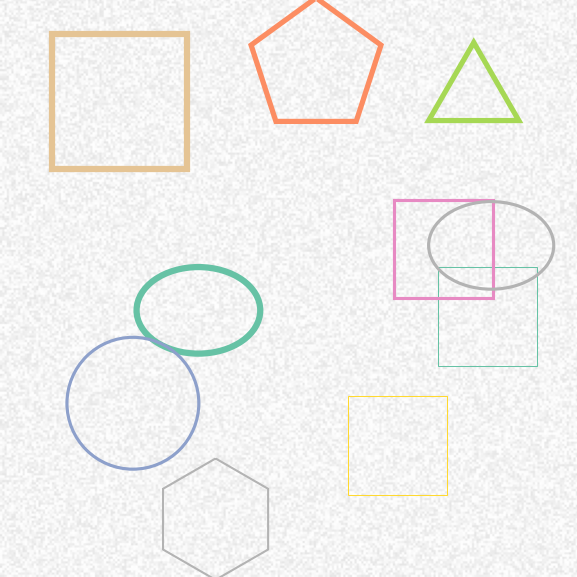[{"shape": "square", "thickness": 0.5, "radius": 0.43, "center": [0.844, 0.451]}, {"shape": "oval", "thickness": 3, "radius": 0.54, "center": [0.344, 0.462]}, {"shape": "pentagon", "thickness": 2.5, "radius": 0.59, "center": [0.547, 0.885]}, {"shape": "circle", "thickness": 1.5, "radius": 0.57, "center": [0.23, 0.301]}, {"shape": "square", "thickness": 1.5, "radius": 0.43, "center": [0.768, 0.568]}, {"shape": "triangle", "thickness": 2.5, "radius": 0.45, "center": [0.82, 0.835]}, {"shape": "square", "thickness": 0.5, "radius": 0.43, "center": [0.688, 0.227]}, {"shape": "square", "thickness": 3, "radius": 0.59, "center": [0.207, 0.824]}, {"shape": "oval", "thickness": 1.5, "radius": 0.54, "center": [0.851, 0.574]}, {"shape": "hexagon", "thickness": 1, "radius": 0.53, "center": [0.373, 0.1]}]